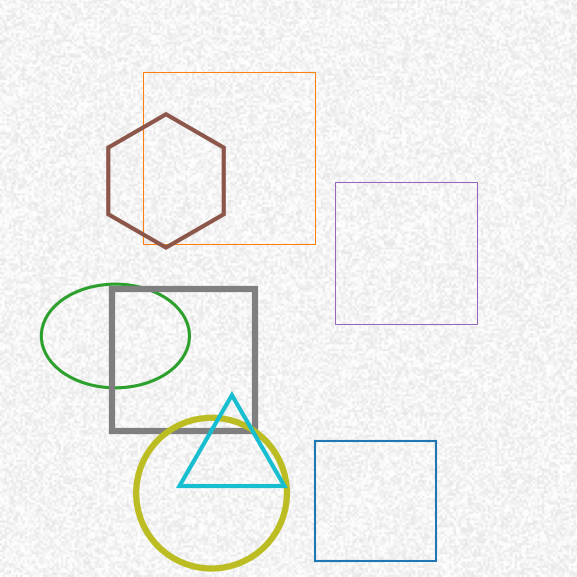[{"shape": "square", "thickness": 1, "radius": 0.52, "center": [0.65, 0.132]}, {"shape": "square", "thickness": 0.5, "radius": 0.75, "center": [0.396, 0.726]}, {"shape": "oval", "thickness": 1.5, "radius": 0.64, "center": [0.2, 0.417]}, {"shape": "square", "thickness": 0.5, "radius": 0.61, "center": [0.704, 0.561]}, {"shape": "hexagon", "thickness": 2, "radius": 0.58, "center": [0.287, 0.686]}, {"shape": "square", "thickness": 3, "radius": 0.62, "center": [0.318, 0.375]}, {"shape": "circle", "thickness": 3, "radius": 0.65, "center": [0.366, 0.145]}, {"shape": "triangle", "thickness": 2, "radius": 0.52, "center": [0.402, 0.21]}]